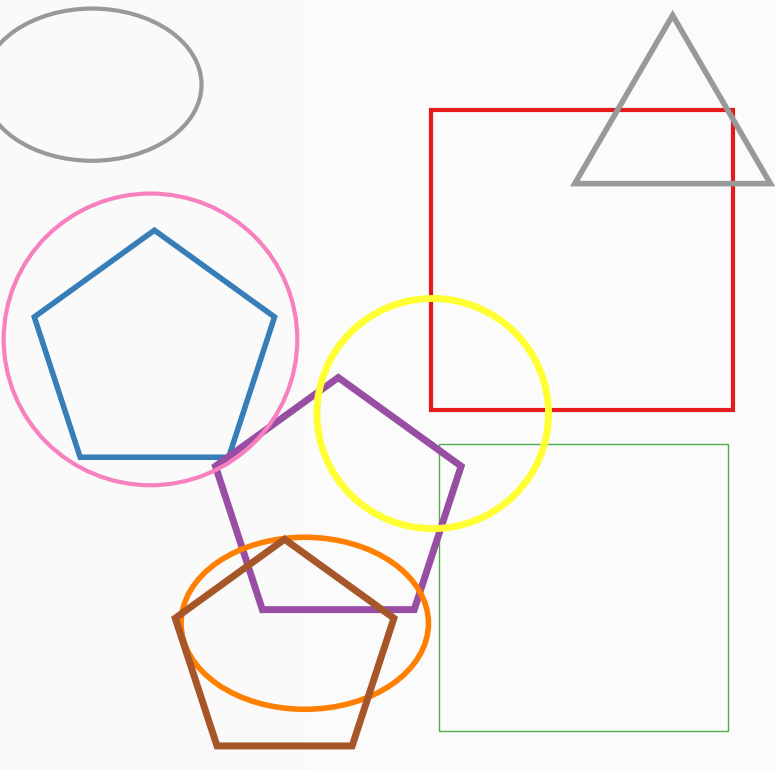[{"shape": "square", "thickness": 1.5, "radius": 0.97, "center": [0.751, 0.662]}, {"shape": "pentagon", "thickness": 2, "radius": 0.81, "center": [0.199, 0.538]}, {"shape": "square", "thickness": 0.5, "radius": 0.93, "center": [0.753, 0.236]}, {"shape": "pentagon", "thickness": 2.5, "radius": 0.83, "center": [0.437, 0.343]}, {"shape": "oval", "thickness": 2, "radius": 0.8, "center": [0.393, 0.191]}, {"shape": "circle", "thickness": 2.5, "radius": 0.75, "center": [0.558, 0.463]}, {"shape": "pentagon", "thickness": 2.5, "radius": 0.74, "center": [0.367, 0.151]}, {"shape": "circle", "thickness": 1.5, "radius": 0.95, "center": [0.194, 0.559]}, {"shape": "triangle", "thickness": 2, "radius": 0.73, "center": [0.868, 0.834]}, {"shape": "oval", "thickness": 1.5, "radius": 0.71, "center": [0.119, 0.89]}]